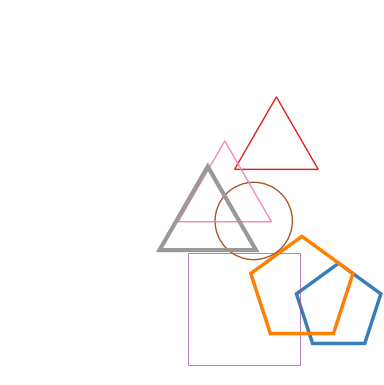[{"shape": "triangle", "thickness": 1, "radius": 0.63, "center": [0.718, 0.623]}, {"shape": "pentagon", "thickness": 2.5, "radius": 0.58, "center": [0.88, 0.201]}, {"shape": "square", "thickness": 0.5, "radius": 0.73, "center": [0.633, 0.198]}, {"shape": "pentagon", "thickness": 2.5, "radius": 0.7, "center": [0.784, 0.247]}, {"shape": "circle", "thickness": 1, "radius": 0.5, "center": [0.659, 0.426]}, {"shape": "triangle", "thickness": 1, "radius": 0.7, "center": [0.584, 0.494]}, {"shape": "triangle", "thickness": 3, "radius": 0.72, "center": [0.54, 0.423]}]